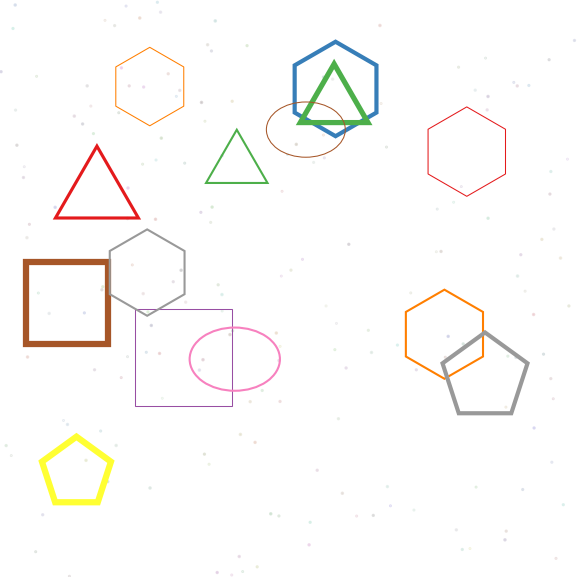[{"shape": "triangle", "thickness": 1.5, "radius": 0.41, "center": [0.168, 0.663]}, {"shape": "hexagon", "thickness": 0.5, "radius": 0.39, "center": [0.808, 0.737]}, {"shape": "hexagon", "thickness": 2, "radius": 0.41, "center": [0.581, 0.845]}, {"shape": "triangle", "thickness": 2.5, "radius": 0.34, "center": [0.579, 0.821]}, {"shape": "triangle", "thickness": 1, "radius": 0.31, "center": [0.41, 0.713]}, {"shape": "square", "thickness": 0.5, "radius": 0.42, "center": [0.318, 0.381]}, {"shape": "hexagon", "thickness": 0.5, "radius": 0.34, "center": [0.259, 0.849]}, {"shape": "hexagon", "thickness": 1, "radius": 0.39, "center": [0.77, 0.42]}, {"shape": "pentagon", "thickness": 3, "radius": 0.31, "center": [0.132, 0.18]}, {"shape": "square", "thickness": 3, "radius": 0.35, "center": [0.115, 0.474]}, {"shape": "oval", "thickness": 0.5, "radius": 0.34, "center": [0.53, 0.775]}, {"shape": "oval", "thickness": 1, "radius": 0.39, "center": [0.407, 0.377]}, {"shape": "pentagon", "thickness": 2, "radius": 0.39, "center": [0.84, 0.346]}, {"shape": "hexagon", "thickness": 1, "radius": 0.37, "center": [0.255, 0.527]}]